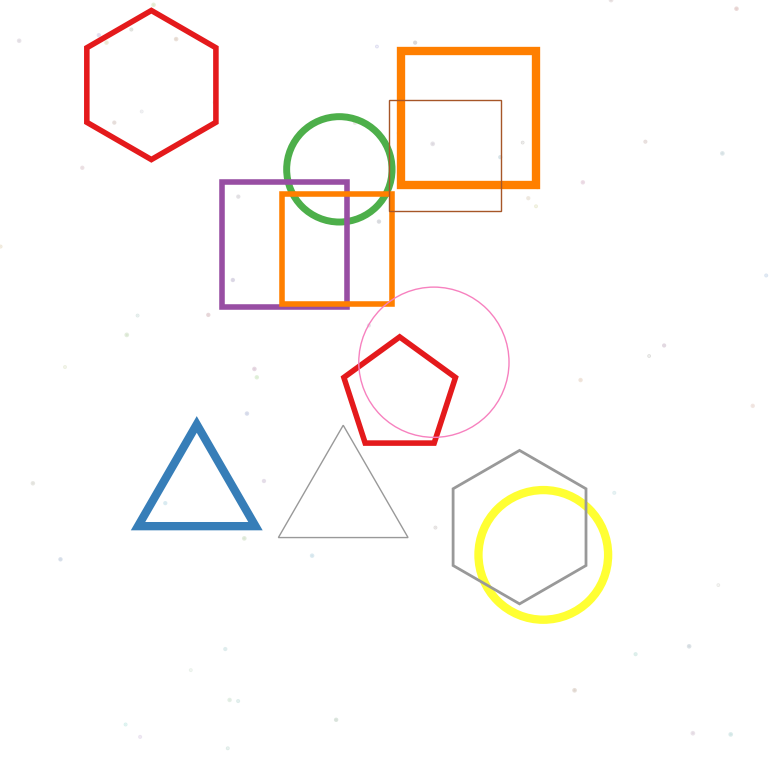[{"shape": "hexagon", "thickness": 2, "radius": 0.48, "center": [0.197, 0.89]}, {"shape": "pentagon", "thickness": 2, "radius": 0.38, "center": [0.519, 0.486]}, {"shape": "triangle", "thickness": 3, "radius": 0.44, "center": [0.256, 0.361]}, {"shape": "circle", "thickness": 2.5, "radius": 0.34, "center": [0.441, 0.78]}, {"shape": "square", "thickness": 2, "radius": 0.41, "center": [0.369, 0.683]}, {"shape": "square", "thickness": 2, "radius": 0.36, "center": [0.437, 0.677]}, {"shape": "square", "thickness": 3, "radius": 0.44, "center": [0.608, 0.847]}, {"shape": "circle", "thickness": 3, "radius": 0.42, "center": [0.706, 0.279]}, {"shape": "square", "thickness": 0.5, "radius": 0.36, "center": [0.578, 0.798]}, {"shape": "circle", "thickness": 0.5, "radius": 0.49, "center": [0.564, 0.53]}, {"shape": "hexagon", "thickness": 1, "radius": 0.5, "center": [0.675, 0.315]}, {"shape": "triangle", "thickness": 0.5, "radius": 0.49, "center": [0.446, 0.35]}]